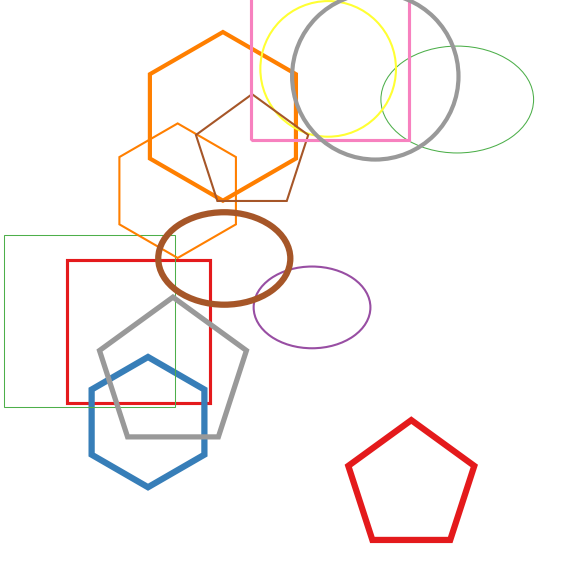[{"shape": "pentagon", "thickness": 3, "radius": 0.57, "center": [0.712, 0.157]}, {"shape": "square", "thickness": 1.5, "radius": 0.62, "center": [0.239, 0.425]}, {"shape": "hexagon", "thickness": 3, "radius": 0.56, "center": [0.256, 0.268]}, {"shape": "oval", "thickness": 0.5, "radius": 0.66, "center": [0.792, 0.827]}, {"shape": "square", "thickness": 0.5, "radius": 0.74, "center": [0.155, 0.443]}, {"shape": "oval", "thickness": 1, "radius": 0.51, "center": [0.54, 0.467]}, {"shape": "hexagon", "thickness": 2, "radius": 0.73, "center": [0.386, 0.798]}, {"shape": "hexagon", "thickness": 1, "radius": 0.58, "center": [0.308, 0.669]}, {"shape": "circle", "thickness": 1, "radius": 0.59, "center": [0.568, 0.88]}, {"shape": "oval", "thickness": 3, "radius": 0.57, "center": [0.388, 0.552]}, {"shape": "pentagon", "thickness": 1, "radius": 0.51, "center": [0.436, 0.734]}, {"shape": "square", "thickness": 1.5, "radius": 0.69, "center": [0.571, 0.895]}, {"shape": "circle", "thickness": 2, "radius": 0.72, "center": [0.65, 0.867]}, {"shape": "pentagon", "thickness": 2.5, "radius": 0.67, "center": [0.3, 0.351]}]